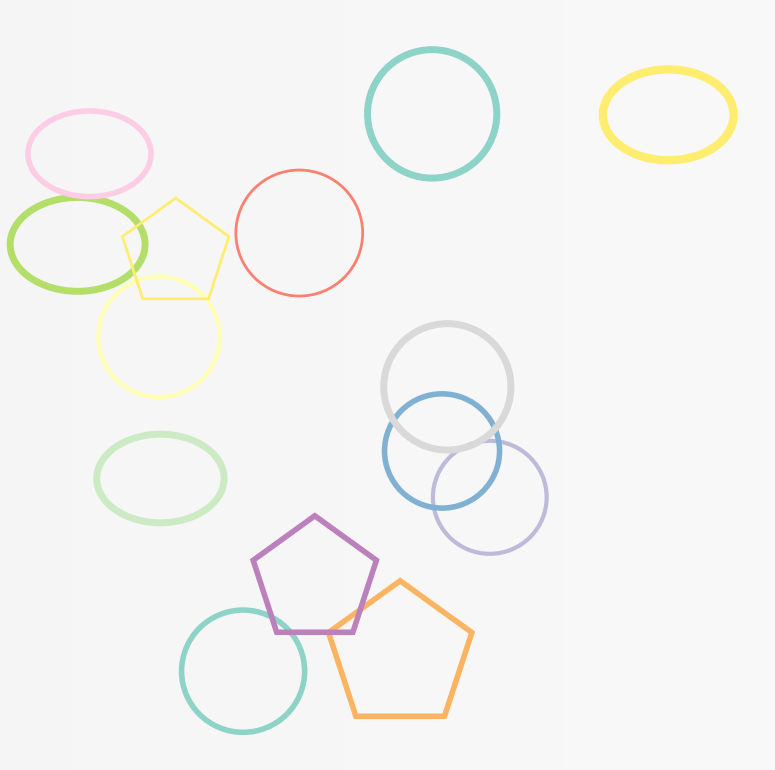[{"shape": "circle", "thickness": 2.5, "radius": 0.42, "center": [0.558, 0.852]}, {"shape": "circle", "thickness": 2, "radius": 0.4, "center": [0.314, 0.128]}, {"shape": "circle", "thickness": 1.5, "radius": 0.39, "center": [0.205, 0.563]}, {"shape": "circle", "thickness": 1.5, "radius": 0.37, "center": [0.632, 0.354]}, {"shape": "circle", "thickness": 1, "radius": 0.41, "center": [0.386, 0.697]}, {"shape": "circle", "thickness": 2, "radius": 0.37, "center": [0.57, 0.414]}, {"shape": "pentagon", "thickness": 2, "radius": 0.49, "center": [0.516, 0.148]}, {"shape": "oval", "thickness": 2.5, "radius": 0.44, "center": [0.1, 0.683]}, {"shape": "oval", "thickness": 2, "radius": 0.4, "center": [0.115, 0.8]}, {"shape": "circle", "thickness": 2.5, "radius": 0.41, "center": [0.577, 0.498]}, {"shape": "pentagon", "thickness": 2, "radius": 0.42, "center": [0.406, 0.247]}, {"shape": "oval", "thickness": 2.5, "radius": 0.41, "center": [0.207, 0.379]}, {"shape": "pentagon", "thickness": 1, "radius": 0.36, "center": [0.227, 0.67]}, {"shape": "oval", "thickness": 3, "radius": 0.42, "center": [0.862, 0.851]}]